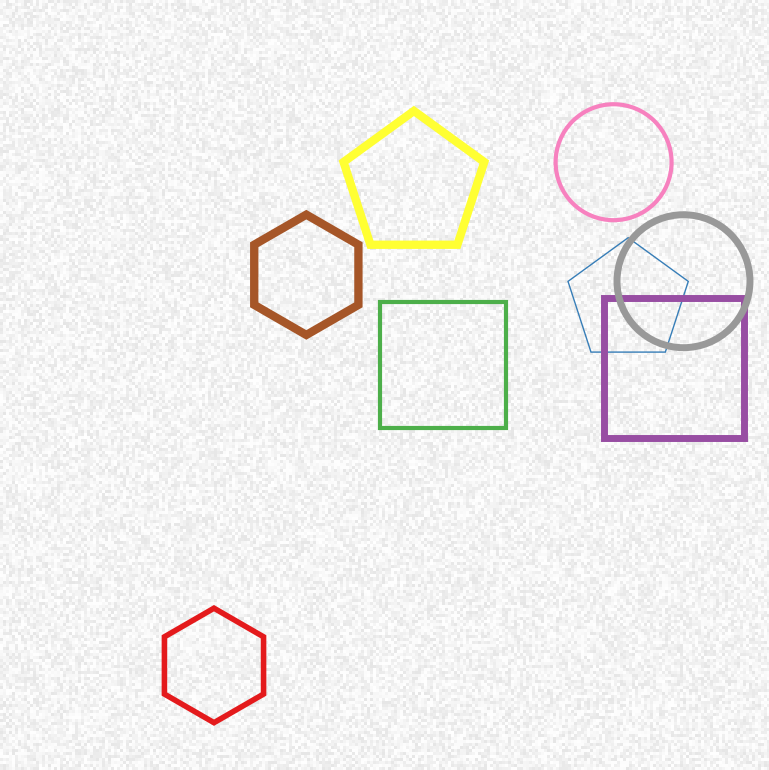[{"shape": "hexagon", "thickness": 2, "radius": 0.37, "center": [0.278, 0.136]}, {"shape": "pentagon", "thickness": 0.5, "radius": 0.41, "center": [0.816, 0.609]}, {"shape": "square", "thickness": 1.5, "radius": 0.41, "center": [0.575, 0.525]}, {"shape": "square", "thickness": 2.5, "radius": 0.45, "center": [0.875, 0.522]}, {"shape": "pentagon", "thickness": 3, "radius": 0.48, "center": [0.538, 0.76]}, {"shape": "hexagon", "thickness": 3, "radius": 0.39, "center": [0.398, 0.643]}, {"shape": "circle", "thickness": 1.5, "radius": 0.38, "center": [0.797, 0.789]}, {"shape": "circle", "thickness": 2.5, "radius": 0.43, "center": [0.888, 0.635]}]